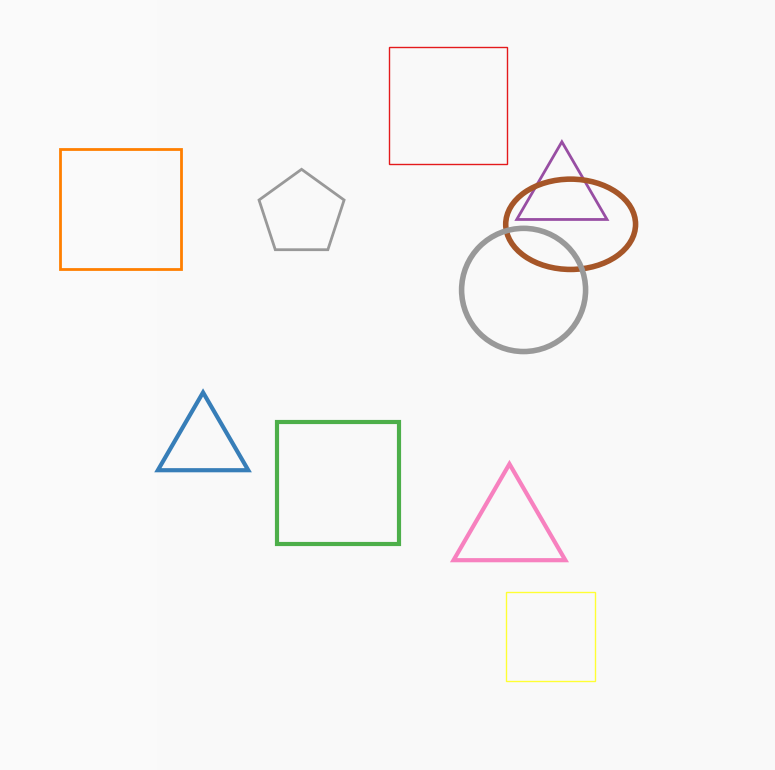[{"shape": "square", "thickness": 0.5, "radius": 0.38, "center": [0.578, 0.863]}, {"shape": "triangle", "thickness": 1.5, "radius": 0.34, "center": [0.262, 0.423]}, {"shape": "square", "thickness": 1.5, "radius": 0.39, "center": [0.436, 0.372]}, {"shape": "triangle", "thickness": 1, "radius": 0.34, "center": [0.725, 0.749]}, {"shape": "square", "thickness": 1, "radius": 0.39, "center": [0.156, 0.728]}, {"shape": "square", "thickness": 0.5, "radius": 0.29, "center": [0.711, 0.173]}, {"shape": "oval", "thickness": 2, "radius": 0.42, "center": [0.736, 0.709]}, {"shape": "triangle", "thickness": 1.5, "radius": 0.42, "center": [0.657, 0.314]}, {"shape": "pentagon", "thickness": 1, "radius": 0.29, "center": [0.389, 0.722]}, {"shape": "circle", "thickness": 2, "radius": 0.4, "center": [0.676, 0.623]}]